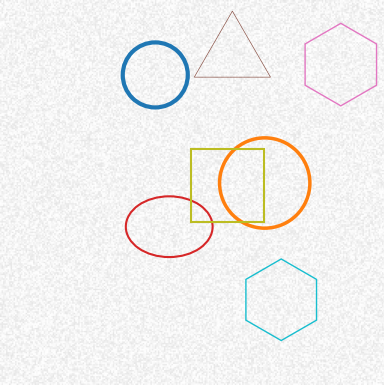[{"shape": "circle", "thickness": 3, "radius": 0.42, "center": [0.403, 0.805]}, {"shape": "circle", "thickness": 2.5, "radius": 0.59, "center": [0.688, 0.525]}, {"shape": "oval", "thickness": 1.5, "radius": 0.56, "center": [0.44, 0.411]}, {"shape": "triangle", "thickness": 0.5, "radius": 0.57, "center": [0.604, 0.857]}, {"shape": "hexagon", "thickness": 1, "radius": 0.54, "center": [0.885, 0.832]}, {"shape": "square", "thickness": 1.5, "radius": 0.48, "center": [0.591, 0.519]}, {"shape": "hexagon", "thickness": 1, "radius": 0.53, "center": [0.73, 0.221]}]